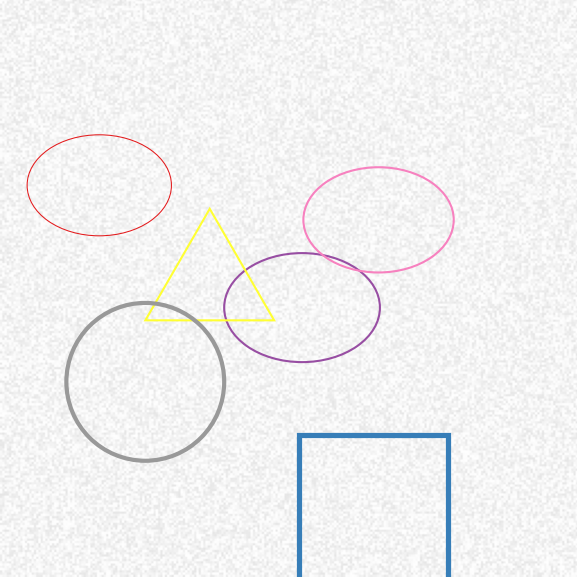[{"shape": "oval", "thickness": 0.5, "radius": 0.62, "center": [0.172, 0.678]}, {"shape": "square", "thickness": 2.5, "radius": 0.65, "center": [0.647, 0.116]}, {"shape": "oval", "thickness": 1, "radius": 0.67, "center": [0.523, 0.466]}, {"shape": "triangle", "thickness": 1, "radius": 0.64, "center": [0.363, 0.509]}, {"shape": "oval", "thickness": 1, "radius": 0.65, "center": [0.655, 0.618]}, {"shape": "circle", "thickness": 2, "radius": 0.68, "center": [0.252, 0.338]}]